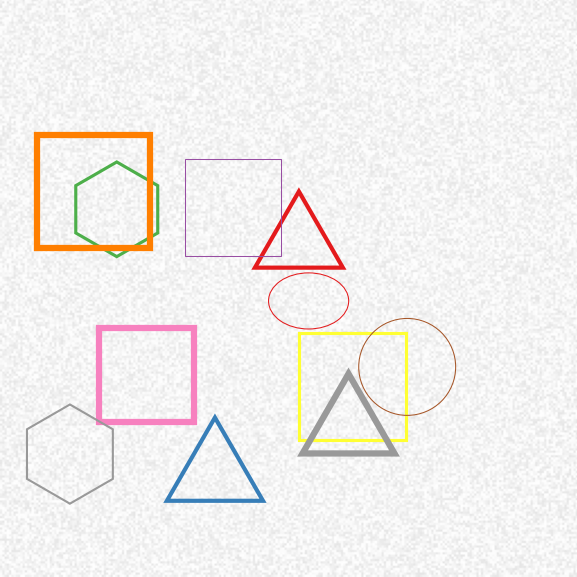[{"shape": "triangle", "thickness": 2, "radius": 0.44, "center": [0.518, 0.58]}, {"shape": "oval", "thickness": 0.5, "radius": 0.35, "center": [0.534, 0.478]}, {"shape": "triangle", "thickness": 2, "radius": 0.48, "center": [0.372, 0.18]}, {"shape": "hexagon", "thickness": 1.5, "radius": 0.41, "center": [0.202, 0.637]}, {"shape": "square", "thickness": 0.5, "radius": 0.42, "center": [0.404, 0.64]}, {"shape": "square", "thickness": 3, "radius": 0.49, "center": [0.162, 0.668]}, {"shape": "square", "thickness": 1.5, "radius": 0.46, "center": [0.61, 0.33]}, {"shape": "circle", "thickness": 0.5, "radius": 0.42, "center": [0.705, 0.364]}, {"shape": "square", "thickness": 3, "radius": 0.41, "center": [0.254, 0.35]}, {"shape": "triangle", "thickness": 3, "radius": 0.46, "center": [0.604, 0.26]}, {"shape": "hexagon", "thickness": 1, "radius": 0.43, "center": [0.121, 0.213]}]